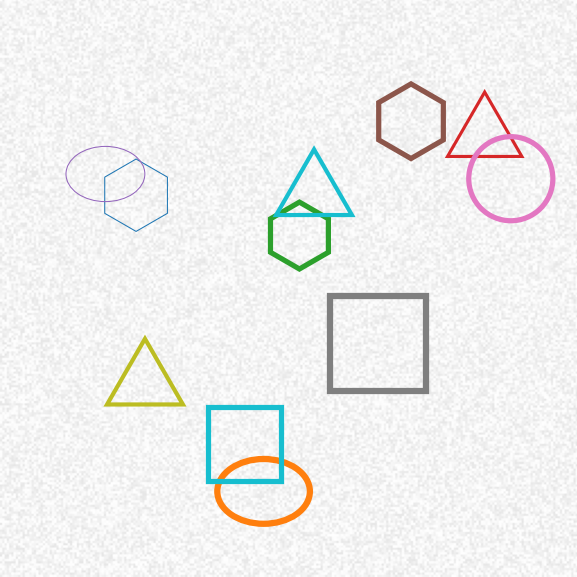[{"shape": "hexagon", "thickness": 0.5, "radius": 0.31, "center": [0.236, 0.661]}, {"shape": "oval", "thickness": 3, "radius": 0.4, "center": [0.456, 0.148]}, {"shape": "hexagon", "thickness": 2.5, "radius": 0.29, "center": [0.519, 0.591]}, {"shape": "triangle", "thickness": 1.5, "radius": 0.37, "center": [0.839, 0.765]}, {"shape": "oval", "thickness": 0.5, "radius": 0.34, "center": [0.183, 0.698]}, {"shape": "hexagon", "thickness": 2.5, "radius": 0.32, "center": [0.712, 0.789]}, {"shape": "circle", "thickness": 2.5, "radius": 0.36, "center": [0.885, 0.69]}, {"shape": "square", "thickness": 3, "radius": 0.41, "center": [0.654, 0.404]}, {"shape": "triangle", "thickness": 2, "radius": 0.38, "center": [0.251, 0.337]}, {"shape": "square", "thickness": 2.5, "radius": 0.32, "center": [0.423, 0.23]}, {"shape": "triangle", "thickness": 2, "radius": 0.38, "center": [0.544, 0.665]}]